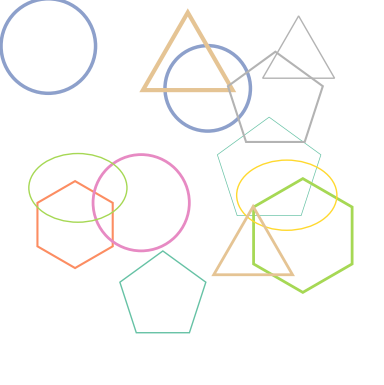[{"shape": "pentagon", "thickness": 0.5, "radius": 0.71, "center": [0.699, 0.554]}, {"shape": "pentagon", "thickness": 1, "radius": 0.59, "center": [0.423, 0.231]}, {"shape": "hexagon", "thickness": 1.5, "radius": 0.56, "center": [0.195, 0.417]}, {"shape": "circle", "thickness": 2.5, "radius": 0.61, "center": [0.125, 0.88]}, {"shape": "circle", "thickness": 2.5, "radius": 0.55, "center": [0.539, 0.77]}, {"shape": "circle", "thickness": 2, "radius": 0.63, "center": [0.367, 0.473]}, {"shape": "hexagon", "thickness": 2, "radius": 0.74, "center": [0.787, 0.388]}, {"shape": "oval", "thickness": 1, "radius": 0.64, "center": [0.202, 0.512]}, {"shape": "oval", "thickness": 1, "radius": 0.65, "center": [0.745, 0.493]}, {"shape": "triangle", "thickness": 2, "radius": 0.59, "center": [0.658, 0.345]}, {"shape": "triangle", "thickness": 3, "radius": 0.67, "center": [0.488, 0.833]}, {"shape": "triangle", "thickness": 1, "radius": 0.54, "center": [0.776, 0.851]}, {"shape": "pentagon", "thickness": 1.5, "radius": 0.65, "center": [0.715, 0.736]}]